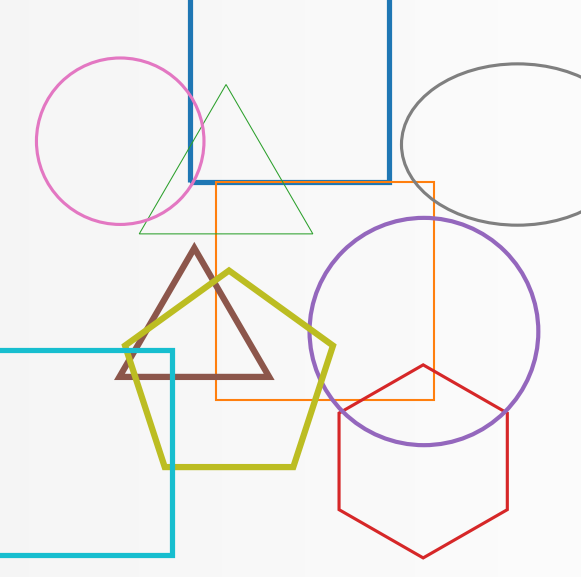[{"shape": "square", "thickness": 2.5, "radius": 0.85, "center": [0.498, 0.855]}, {"shape": "square", "thickness": 1, "radius": 0.94, "center": [0.559, 0.495]}, {"shape": "triangle", "thickness": 0.5, "radius": 0.86, "center": [0.389, 0.68]}, {"shape": "hexagon", "thickness": 1.5, "radius": 0.84, "center": [0.728, 0.2]}, {"shape": "circle", "thickness": 2, "radius": 0.98, "center": [0.729, 0.425]}, {"shape": "triangle", "thickness": 3, "radius": 0.74, "center": [0.334, 0.421]}, {"shape": "circle", "thickness": 1.5, "radius": 0.72, "center": [0.207, 0.755]}, {"shape": "oval", "thickness": 1.5, "radius": 1.0, "center": [0.89, 0.749]}, {"shape": "pentagon", "thickness": 3, "radius": 0.94, "center": [0.394, 0.343]}, {"shape": "square", "thickness": 2.5, "radius": 0.88, "center": [0.118, 0.216]}]